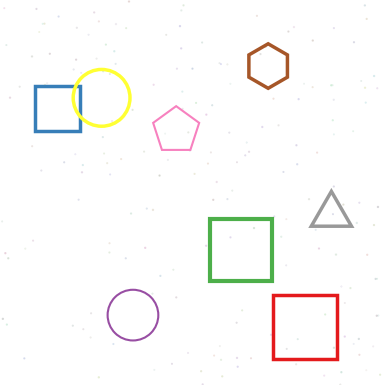[{"shape": "square", "thickness": 2.5, "radius": 0.41, "center": [0.791, 0.15]}, {"shape": "square", "thickness": 2.5, "radius": 0.29, "center": [0.148, 0.718]}, {"shape": "square", "thickness": 3, "radius": 0.4, "center": [0.626, 0.351]}, {"shape": "circle", "thickness": 1.5, "radius": 0.33, "center": [0.345, 0.182]}, {"shape": "circle", "thickness": 2.5, "radius": 0.37, "center": [0.264, 0.746]}, {"shape": "hexagon", "thickness": 2.5, "radius": 0.29, "center": [0.697, 0.828]}, {"shape": "pentagon", "thickness": 1.5, "radius": 0.31, "center": [0.458, 0.661]}, {"shape": "triangle", "thickness": 2.5, "radius": 0.3, "center": [0.861, 0.443]}]